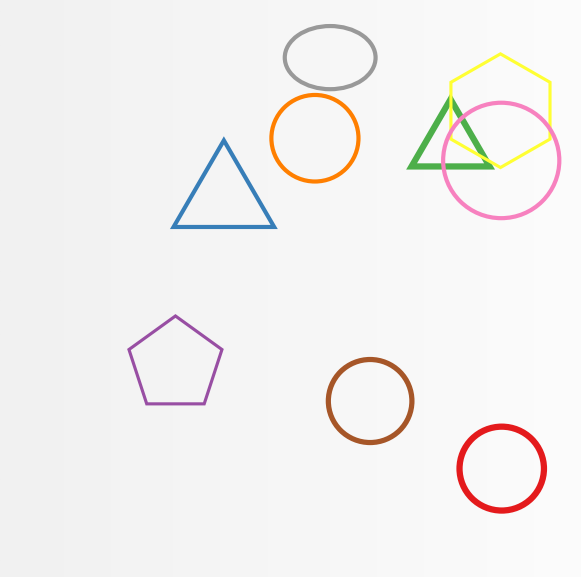[{"shape": "circle", "thickness": 3, "radius": 0.36, "center": [0.863, 0.188]}, {"shape": "triangle", "thickness": 2, "radius": 0.5, "center": [0.385, 0.656]}, {"shape": "triangle", "thickness": 3, "radius": 0.39, "center": [0.775, 0.75]}, {"shape": "pentagon", "thickness": 1.5, "radius": 0.42, "center": [0.302, 0.368]}, {"shape": "circle", "thickness": 2, "radius": 0.37, "center": [0.542, 0.76]}, {"shape": "hexagon", "thickness": 1.5, "radius": 0.49, "center": [0.861, 0.807]}, {"shape": "circle", "thickness": 2.5, "radius": 0.36, "center": [0.637, 0.305]}, {"shape": "circle", "thickness": 2, "radius": 0.5, "center": [0.862, 0.721]}, {"shape": "oval", "thickness": 2, "radius": 0.39, "center": [0.568, 0.899]}]